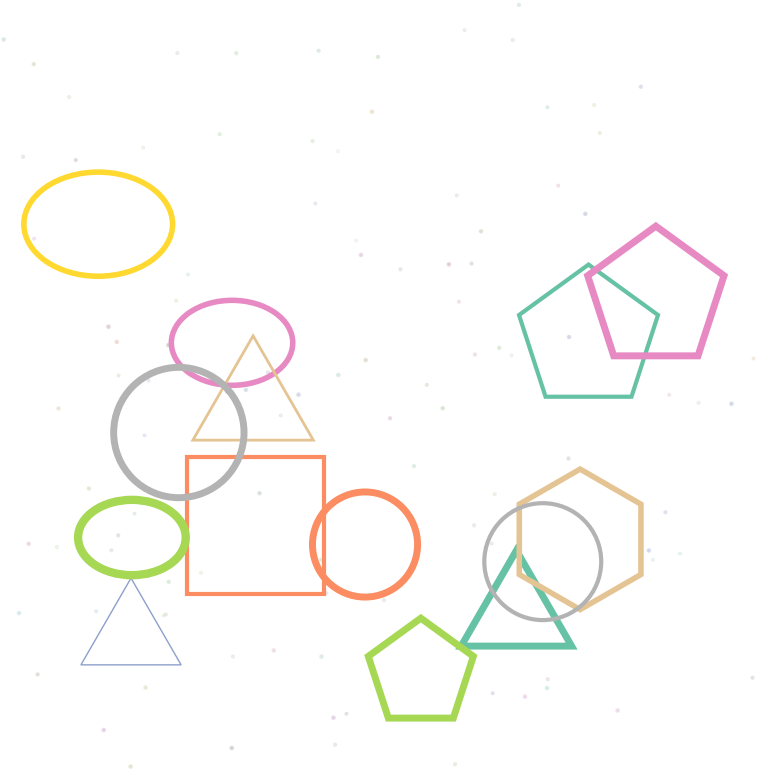[{"shape": "pentagon", "thickness": 1.5, "radius": 0.47, "center": [0.764, 0.562]}, {"shape": "triangle", "thickness": 2.5, "radius": 0.41, "center": [0.671, 0.202]}, {"shape": "square", "thickness": 1.5, "radius": 0.44, "center": [0.332, 0.318]}, {"shape": "circle", "thickness": 2.5, "radius": 0.34, "center": [0.474, 0.293]}, {"shape": "triangle", "thickness": 0.5, "radius": 0.38, "center": [0.17, 0.174]}, {"shape": "pentagon", "thickness": 2.5, "radius": 0.47, "center": [0.852, 0.613]}, {"shape": "oval", "thickness": 2, "radius": 0.39, "center": [0.301, 0.555]}, {"shape": "pentagon", "thickness": 2.5, "radius": 0.36, "center": [0.547, 0.125]}, {"shape": "oval", "thickness": 3, "radius": 0.35, "center": [0.171, 0.302]}, {"shape": "oval", "thickness": 2, "radius": 0.48, "center": [0.128, 0.709]}, {"shape": "triangle", "thickness": 1, "radius": 0.45, "center": [0.329, 0.474]}, {"shape": "hexagon", "thickness": 2, "radius": 0.46, "center": [0.753, 0.3]}, {"shape": "circle", "thickness": 2.5, "radius": 0.42, "center": [0.232, 0.438]}, {"shape": "circle", "thickness": 1.5, "radius": 0.38, "center": [0.705, 0.271]}]